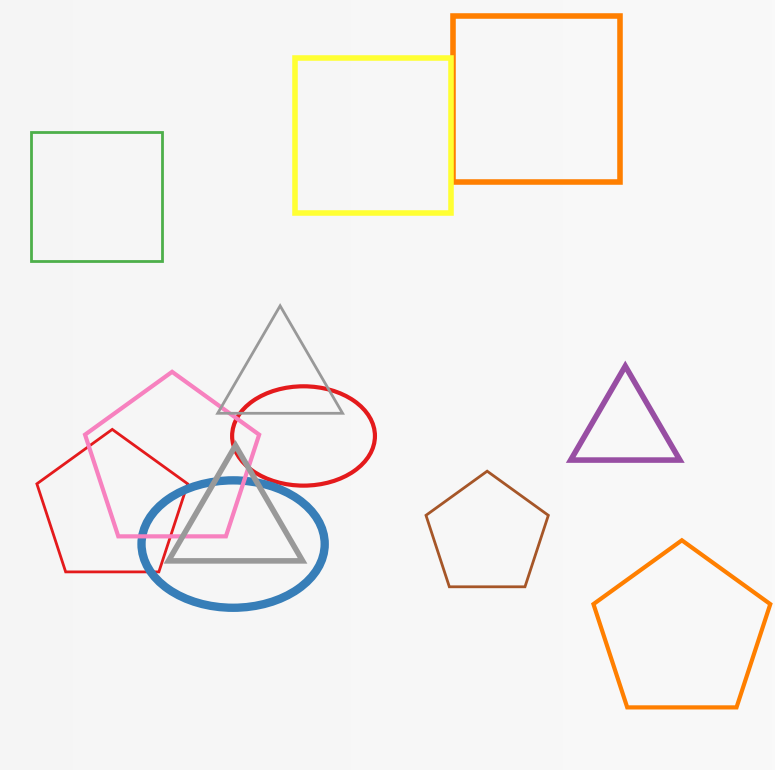[{"shape": "pentagon", "thickness": 1, "radius": 0.51, "center": [0.145, 0.34]}, {"shape": "oval", "thickness": 1.5, "radius": 0.46, "center": [0.392, 0.434]}, {"shape": "oval", "thickness": 3, "radius": 0.59, "center": [0.301, 0.293]}, {"shape": "square", "thickness": 1, "radius": 0.42, "center": [0.124, 0.745]}, {"shape": "triangle", "thickness": 2, "radius": 0.41, "center": [0.807, 0.443]}, {"shape": "square", "thickness": 2, "radius": 0.54, "center": [0.693, 0.871]}, {"shape": "pentagon", "thickness": 1.5, "radius": 0.6, "center": [0.88, 0.178]}, {"shape": "square", "thickness": 2, "radius": 0.51, "center": [0.481, 0.824]}, {"shape": "pentagon", "thickness": 1, "radius": 0.42, "center": [0.629, 0.305]}, {"shape": "pentagon", "thickness": 1.5, "radius": 0.59, "center": [0.222, 0.399]}, {"shape": "triangle", "thickness": 1, "radius": 0.47, "center": [0.361, 0.51]}, {"shape": "triangle", "thickness": 2, "radius": 0.5, "center": [0.304, 0.322]}]